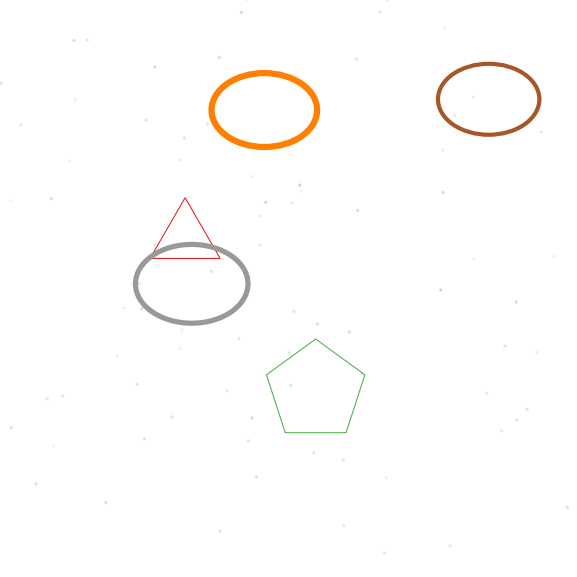[{"shape": "triangle", "thickness": 0.5, "radius": 0.35, "center": [0.321, 0.587]}, {"shape": "pentagon", "thickness": 0.5, "radius": 0.45, "center": [0.547, 0.322]}, {"shape": "oval", "thickness": 3, "radius": 0.46, "center": [0.458, 0.809]}, {"shape": "oval", "thickness": 2, "radius": 0.44, "center": [0.846, 0.827]}, {"shape": "oval", "thickness": 2.5, "radius": 0.49, "center": [0.332, 0.508]}]